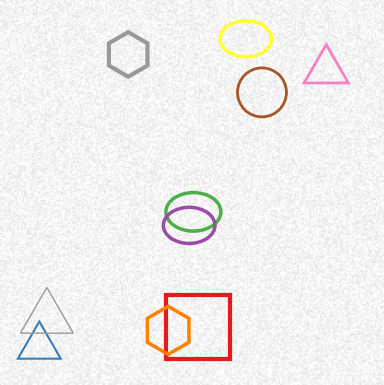[{"shape": "square", "thickness": 3, "radius": 0.41, "center": [0.515, 0.15]}, {"shape": "triangle", "thickness": 1.5, "radius": 0.32, "center": [0.102, 0.101]}, {"shape": "oval", "thickness": 2.5, "radius": 0.36, "center": [0.502, 0.45]}, {"shape": "oval", "thickness": 2.5, "radius": 0.34, "center": [0.491, 0.415]}, {"shape": "hexagon", "thickness": 2.5, "radius": 0.31, "center": [0.437, 0.142]}, {"shape": "oval", "thickness": 2.5, "radius": 0.33, "center": [0.639, 0.899]}, {"shape": "circle", "thickness": 2, "radius": 0.32, "center": [0.68, 0.76]}, {"shape": "triangle", "thickness": 2, "radius": 0.33, "center": [0.847, 0.818]}, {"shape": "triangle", "thickness": 1, "radius": 0.4, "center": [0.122, 0.174]}, {"shape": "hexagon", "thickness": 3, "radius": 0.29, "center": [0.333, 0.859]}]